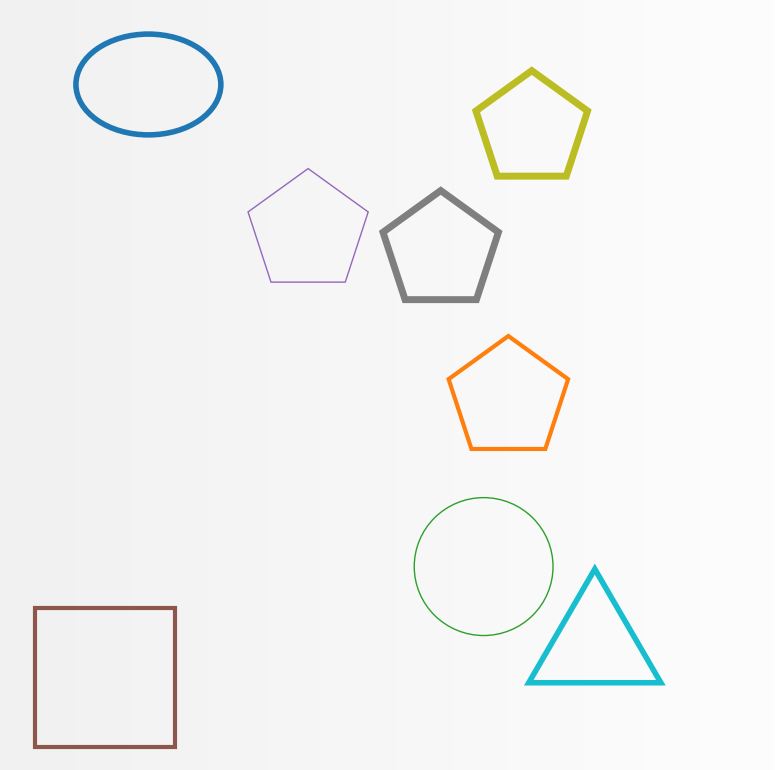[{"shape": "oval", "thickness": 2, "radius": 0.47, "center": [0.191, 0.89]}, {"shape": "pentagon", "thickness": 1.5, "radius": 0.41, "center": [0.656, 0.483]}, {"shape": "circle", "thickness": 0.5, "radius": 0.45, "center": [0.624, 0.264]}, {"shape": "pentagon", "thickness": 0.5, "radius": 0.41, "center": [0.398, 0.7]}, {"shape": "square", "thickness": 1.5, "radius": 0.45, "center": [0.135, 0.12]}, {"shape": "pentagon", "thickness": 2.5, "radius": 0.39, "center": [0.569, 0.674]}, {"shape": "pentagon", "thickness": 2.5, "radius": 0.38, "center": [0.686, 0.833]}, {"shape": "triangle", "thickness": 2, "radius": 0.49, "center": [0.767, 0.163]}]